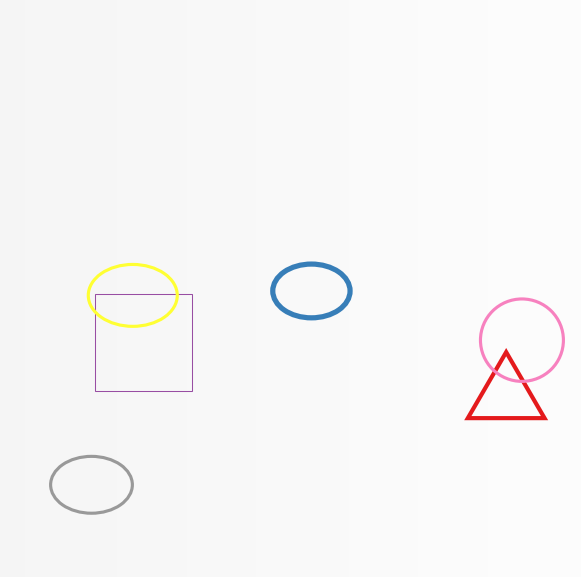[{"shape": "triangle", "thickness": 2, "radius": 0.38, "center": [0.871, 0.313]}, {"shape": "oval", "thickness": 2.5, "radius": 0.33, "center": [0.536, 0.495]}, {"shape": "square", "thickness": 0.5, "radius": 0.42, "center": [0.247, 0.406]}, {"shape": "oval", "thickness": 1.5, "radius": 0.38, "center": [0.228, 0.488]}, {"shape": "circle", "thickness": 1.5, "radius": 0.36, "center": [0.898, 0.41]}, {"shape": "oval", "thickness": 1.5, "radius": 0.35, "center": [0.157, 0.16]}]